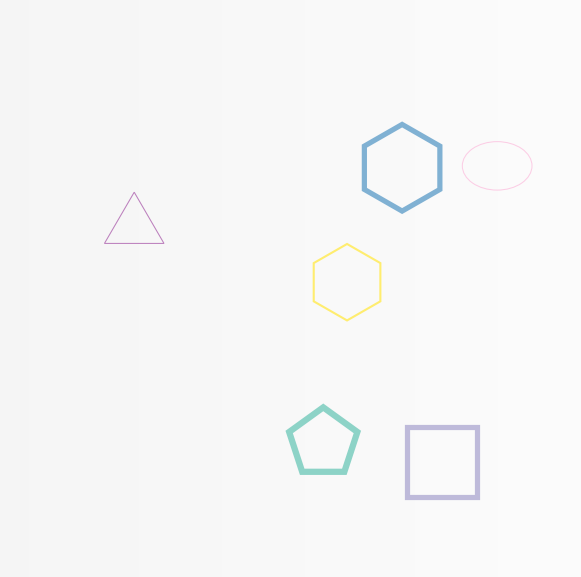[{"shape": "pentagon", "thickness": 3, "radius": 0.31, "center": [0.556, 0.232]}, {"shape": "square", "thickness": 2.5, "radius": 0.3, "center": [0.76, 0.199]}, {"shape": "hexagon", "thickness": 2.5, "radius": 0.38, "center": [0.692, 0.709]}, {"shape": "oval", "thickness": 0.5, "radius": 0.3, "center": [0.855, 0.712]}, {"shape": "triangle", "thickness": 0.5, "radius": 0.3, "center": [0.231, 0.607]}, {"shape": "hexagon", "thickness": 1, "radius": 0.33, "center": [0.597, 0.51]}]